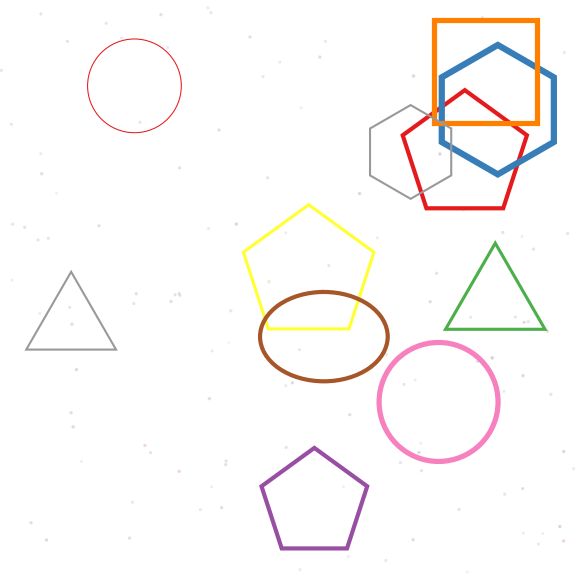[{"shape": "circle", "thickness": 0.5, "radius": 0.41, "center": [0.233, 0.85]}, {"shape": "pentagon", "thickness": 2, "radius": 0.57, "center": [0.805, 0.73]}, {"shape": "hexagon", "thickness": 3, "radius": 0.56, "center": [0.862, 0.809]}, {"shape": "triangle", "thickness": 1.5, "radius": 0.5, "center": [0.858, 0.479]}, {"shape": "pentagon", "thickness": 2, "radius": 0.48, "center": [0.544, 0.127]}, {"shape": "square", "thickness": 2.5, "radius": 0.44, "center": [0.841, 0.875]}, {"shape": "pentagon", "thickness": 1.5, "radius": 0.59, "center": [0.535, 0.526]}, {"shape": "oval", "thickness": 2, "radius": 0.55, "center": [0.561, 0.416]}, {"shape": "circle", "thickness": 2.5, "radius": 0.51, "center": [0.759, 0.303]}, {"shape": "triangle", "thickness": 1, "radius": 0.45, "center": [0.123, 0.439]}, {"shape": "hexagon", "thickness": 1, "radius": 0.41, "center": [0.711, 0.736]}]